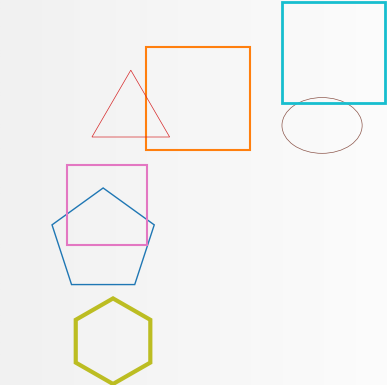[{"shape": "pentagon", "thickness": 1, "radius": 0.69, "center": [0.266, 0.373]}, {"shape": "square", "thickness": 1.5, "radius": 0.67, "center": [0.51, 0.744]}, {"shape": "triangle", "thickness": 0.5, "radius": 0.58, "center": [0.338, 0.702]}, {"shape": "oval", "thickness": 0.5, "radius": 0.52, "center": [0.831, 0.674]}, {"shape": "square", "thickness": 1.5, "radius": 0.52, "center": [0.277, 0.467]}, {"shape": "hexagon", "thickness": 3, "radius": 0.56, "center": [0.292, 0.114]}, {"shape": "square", "thickness": 2, "radius": 0.66, "center": [0.861, 0.863]}]